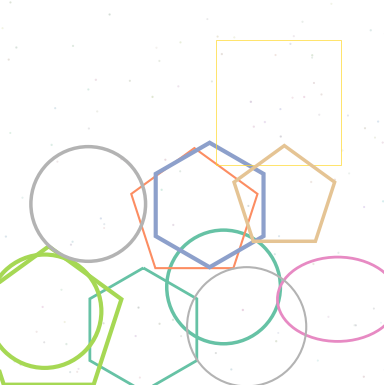[{"shape": "circle", "thickness": 2.5, "radius": 0.74, "center": [0.581, 0.255]}, {"shape": "hexagon", "thickness": 2, "radius": 0.8, "center": [0.372, 0.144]}, {"shape": "pentagon", "thickness": 1.5, "radius": 0.86, "center": [0.505, 0.443]}, {"shape": "hexagon", "thickness": 3, "radius": 0.81, "center": [0.544, 0.468]}, {"shape": "oval", "thickness": 2, "radius": 0.78, "center": [0.877, 0.223]}, {"shape": "pentagon", "thickness": 3, "radius": 0.99, "center": [0.126, 0.161]}, {"shape": "circle", "thickness": 3, "radius": 0.74, "center": [0.116, 0.192]}, {"shape": "square", "thickness": 0.5, "radius": 0.81, "center": [0.725, 0.733]}, {"shape": "pentagon", "thickness": 2.5, "radius": 0.69, "center": [0.739, 0.484]}, {"shape": "circle", "thickness": 1.5, "radius": 0.77, "center": [0.641, 0.151]}, {"shape": "circle", "thickness": 2.5, "radius": 0.74, "center": [0.229, 0.47]}]